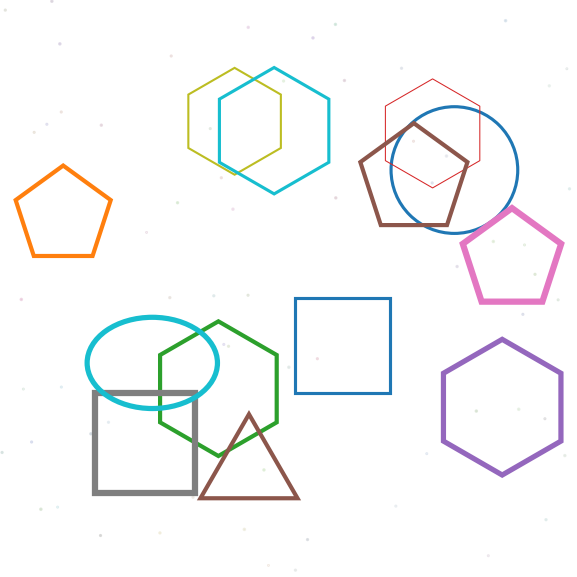[{"shape": "circle", "thickness": 1.5, "radius": 0.55, "center": [0.787, 0.705]}, {"shape": "square", "thickness": 1.5, "radius": 0.41, "center": [0.594, 0.401]}, {"shape": "pentagon", "thickness": 2, "radius": 0.43, "center": [0.109, 0.626]}, {"shape": "hexagon", "thickness": 2, "radius": 0.58, "center": [0.378, 0.326]}, {"shape": "hexagon", "thickness": 0.5, "radius": 0.47, "center": [0.749, 0.768]}, {"shape": "hexagon", "thickness": 2.5, "radius": 0.59, "center": [0.87, 0.294]}, {"shape": "pentagon", "thickness": 2, "radius": 0.49, "center": [0.717, 0.688]}, {"shape": "triangle", "thickness": 2, "radius": 0.49, "center": [0.431, 0.185]}, {"shape": "pentagon", "thickness": 3, "radius": 0.45, "center": [0.887, 0.549]}, {"shape": "square", "thickness": 3, "radius": 0.43, "center": [0.252, 0.231]}, {"shape": "hexagon", "thickness": 1, "radius": 0.46, "center": [0.406, 0.789]}, {"shape": "hexagon", "thickness": 1.5, "radius": 0.55, "center": [0.475, 0.773]}, {"shape": "oval", "thickness": 2.5, "radius": 0.56, "center": [0.264, 0.371]}]